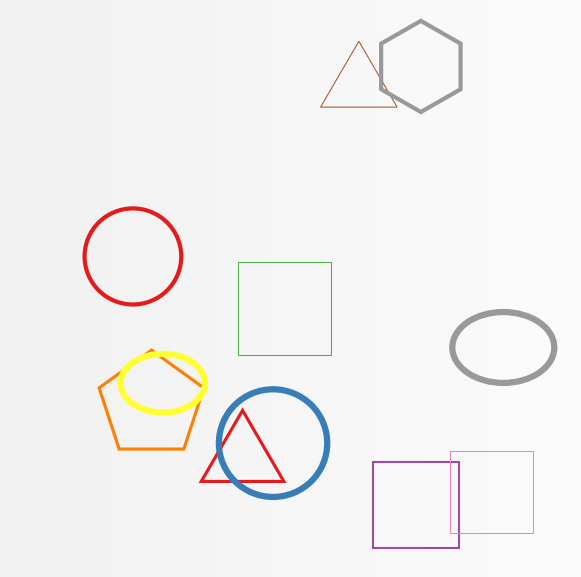[{"shape": "circle", "thickness": 2, "radius": 0.42, "center": [0.229, 0.555]}, {"shape": "triangle", "thickness": 1.5, "radius": 0.41, "center": [0.417, 0.206]}, {"shape": "circle", "thickness": 3, "radius": 0.47, "center": [0.47, 0.232]}, {"shape": "square", "thickness": 0.5, "radius": 0.4, "center": [0.49, 0.465]}, {"shape": "square", "thickness": 1, "radius": 0.37, "center": [0.716, 0.125]}, {"shape": "pentagon", "thickness": 1.5, "radius": 0.47, "center": [0.261, 0.298]}, {"shape": "oval", "thickness": 3, "radius": 0.36, "center": [0.28, 0.336]}, {"shape": "triangle", "thickness": 0.5, "radius": 0.38, "center": [0.617, 0.852]}, {"shape": "square", "thickness": 0.5, "radius": 0.36, "center": [0.846, 0.147]}, {"shape": "oval", "thickness": 3, "radius": 0.44, "center": [0.866, 0.397]}, {"shape": "hexagon", "thickness": 2, "radius": 0.39, "center": [0.724, 0.884]}]